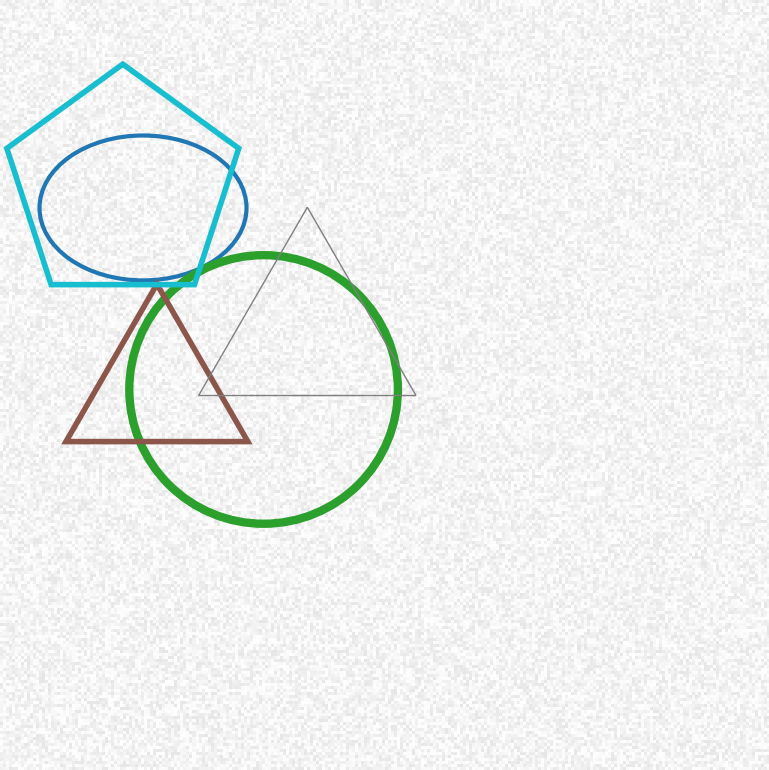[{"shape": "oval", "thickness": 1.5, "radius": 0.67, "center": [0.186, 0.73]}, {"shape": "circle", "thickness": 3, "radius": 0.87, "center": [0.342, 0.494]}, {"shape": "triangle", "thickness": 2, "radius": 0.68, "center": [0.204, 0.495]}, {"shape": "triangle", "thickness": 0.5, "radius": 0.82, "center": [0.399, 0.568]}, {"shape": "pentagon", "thickness": 2, "radius": 0.79, "center": [0.159, 0.758]}]